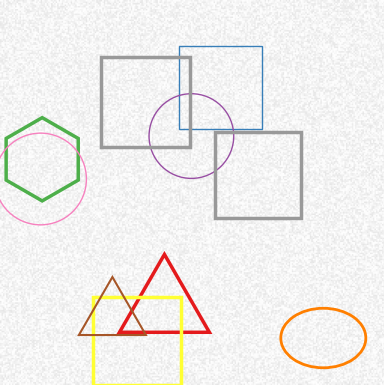[{"shape": "triangle", "thickness": 2.5, "radius": 0.67, "center": [0.427, 0.204]}, {"shape": "square", "thickness": 1, "radius": 0.54, "center": [0.574, 0.773]}, {"shape": "hexagon", "thickness": 2.5, "radius": 0.54, "center": [0.11, 0.586]}, {"shape": "circle", "thickness": 1, "radius": 0.55, "center": [0.497, 0.647]}, {"shape": "oval", "thickness": 2, "radius": 0.55, "center": [0.84, 0.122]}, {"shape": "square", "thickness": 2.5, "radius": 0.57, "center": [0.355, 0.115]}, {"shape": "triangle", "thickness": 1.5, "radius": 0.5, "center": [0.292, 0.18]}, {"shape": "circle", "thickness": 1, "radius": 0.6, "center": [0.105, 0.535]}, {"shape": "square", "thickness": 2.5, "radius": 0.56, "center": [0.671, 0.546]}, {"shape": "square", "thickness": 2.5, "radius": 0.58, "center": [0.378, 0.735]}]